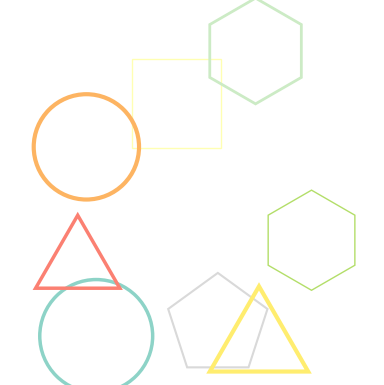[{"shape": "circle", "thickness": 2.5, "radius": 0.73, "center": [0.25, 0.127]}, {"shape": "square", "thickness": 1, "radius": 0.58, "center": [0.458, 0.731]}, {"shape": "triangle", "thickness": 2.5, "radius": 0.63, "center": [0.202, 0.315]}, {"shape": "circle", "thickness": 3, "radius": 0.68, "center": [0.224, 0.619]}, {"shape": "hexagon", "thickness": 1, "radius": 0.65, "center": [0.809, 0.376]}, {"shape": "pentagon", "thickness": 1.5, "radius": 0.68, "center": [0.566, 0.156]}, {"shape": "hexagon", "thickness": 2, "radius": 0.69, "center": [0.664, 0.868]}, {"shape": "triangle", "thickness": 3, "radius": 0.74, "center": [0.673, 0.109]}]